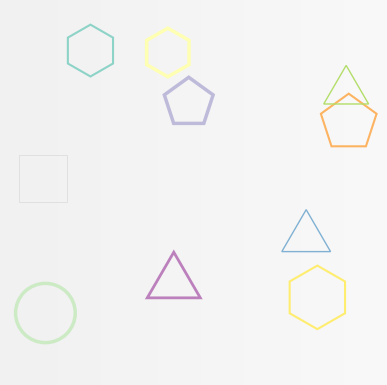[{"shape": "hexagon", "thickness": 1.5, "radius": 0.34, "center": [0.233, 0.869]}, {"shape": "hexagon", "thickness": 2.5, "radius": 0.32, "center": [0.433, 0.864]}, {"shape": "pentagon", "thickness": 2.5, "radius": 0.33, "center": [0.487, 0.733]}, {"shape": "triangle", "thickness": 1, "radius": 0.36, "center": [0.79, 0.383]}, {"shape": "pentagon", "thickness": 1.5, "radius": 0.38, "center": [0.9, 0.681]}, {"shape": "triangle", "thickness": 1, "radius": 0.33, "center": [0.893, 0.763]}, {"shape": "square", "thickness": 0.5, "radius": 0.3, "center": [0.111, 0.535]}, {"shape": "triangle", "thickness": 2, "radius": 0.39, "center": [0.448, 0.266]}, {"shape": "circle", "thickness": 2.5, "radius": 0.38, "center": [0.117, 0.187]}, {"shape": "hexagon", "thickness": 1.5, "radius": 0.41, "center": [0.819, 0.228]}]